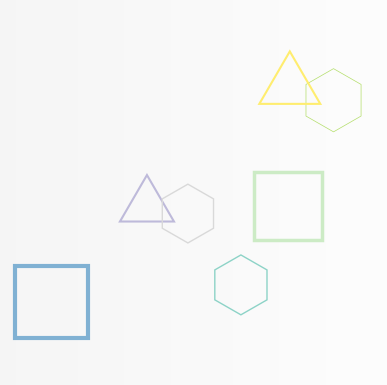[{"shape": "hexagon", "thickness": 1, "radius": 0.39, "center": [0.622, 0.26]}, {"shape": "triangle", "thickness": 1.5, "radius": 0.4, "center": [0.379, 0.465]}, {"shape": "square", "thickness": 3, "radius": 0.47, "center": [0.133, 0.216]}, {"shape": "hexagon", "thickness": 0.5, "radius": 0.41, "center": [0.861, 0.74]}, {"shape": "hexagon", "thickness": 1, "radius": 0.38, "center": [0.485, 0.445]}, {"shape": "square", "thickness": 2.5, "radius": 0.44, "center": [0.744, 0.465]}, {"shape": "triangle", "thickness": 1.5, "radius": 0.45, "center": [0.748, 0.776]}]